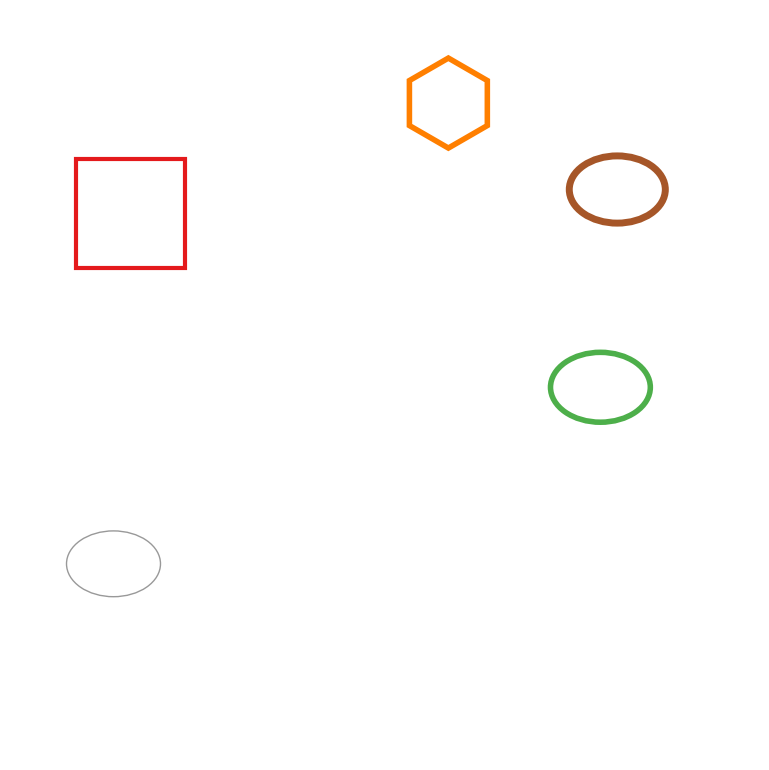[{"shape": "square", "thickness": 1.5, "radius": 0.35, "center": [0.17, 0.723]}, {"shape": "oval", "thickness": 2, "radius": 0.32, "center": [0.78, 0.497]}, {"shape": "hexagon", "thickness": 2, "radius": 0.29, "center": [0.582, 0.866]}, {"shape": "oval", "thickness": 2.5, "radius": 0.31, "center": [0.802, 0.754]}, {"shape": "oval", "thickness": 0.5, "radius": 0.31, "center": [0.147, 0.268]}]